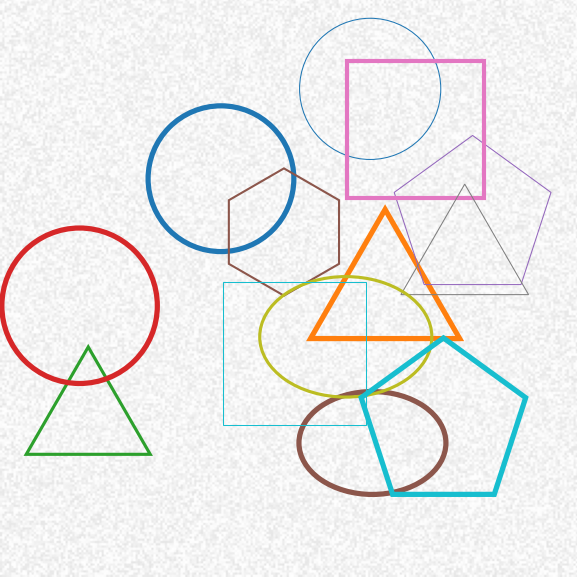[{"shape": "circle", "thickness": 0.5, "radius": 0.61, "center": [0.641, 0.845]}, {"shape": "circle", "thickness": 2.5, "radius": 0.63, "center": [0.383, 0.69]}, {"shape": "triangle", "thickness": 2.5, "radius": 0.75, "center": [0.667, 0.487]}, {"shape": "triangle", "thickness": 1.5, "radius": 0.62, "center": [0.153, 0.274]}, {"shape": "circle", "thickness": 2.5, "radius": 0.67, "center": [0.138, 0.47]}, {"shape": "pentagon", "thickness": 0.5, "radius": 0.71, "center": [0.818, 0.622]}, {"shape": "hexagon", "thickness": 1, "radius": 0.55, "center": [0.492, 0.597]}, {"shape": "oval", "thickness": 2.5, "radius": 0.64, "center": [0.645, 0.232]}, {"shape": "square", "thickness": 2, "radius": 0.59, "center": [0.72, 0.775]}, {"shape": "triangle", "thickness": 0.5, "radius": 0.64, "center": [0.805, 0.553]}, {"shape": "oval", "thickness": 1.5, "radius": 0.75, "center": [0.599, 0.416]}, {"shape": "pentagon", "thickness": 2.5, "radius": 0.75, "center": [0.768, 0.264]}, {"shape": "square", "thickness": 0.5, "radius": 0.62, "center": [0.51, 0.388]}]